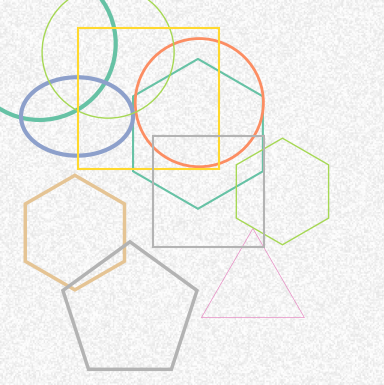[{"shape": "hexagon", "thickness": 1.5, "radius": 0.97, "center": [0.514, 0.652]}, {"shape": "circle", "thickness": 3, "radius": 0.99, "center": [0.103, 0.887]}, {"shape": "circle", "thickness": 2, "radius": 0.83, "center": [0.518, 0.733]}, {"shape": "oval", "thickness": 3, "radius": 0.73, "center": [0.2, 0.698]}, {"shape": "triangle", "thickness": 0.5, "radius": 0.77, "center": [0.657, 0.252]}, {"shape": "circle", "thickness": 1, "radius": 0.86, "center": [0.281, 0.865]}, {"shape": "hexagon", "thickness": 1, "radius": 0.69, "center": [0.734, 0.503]}, {"shape": "square", "thickness": 1.5, "radius": 0.91, "center": [0.387, 0.744]}, {"shape": "hexagon", "thickness": 2.5, "radius": 0.74, "center": [0.195, 0.396]}, {"shape": "pentagon", "thickness": 2.5, "radius": 0.92, "center": [0.338, 0.189]}, {"shape": "square", "thickness": 1.5, "radius": 0.72, "center": [0.542, 0.503]}]